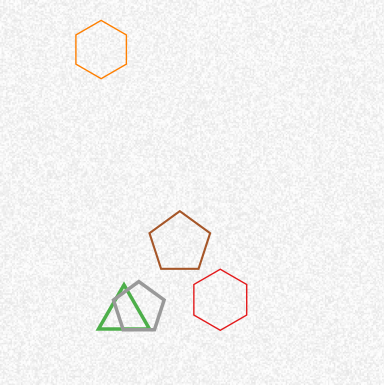[{"shape": "hexagon", "thickness": 1, "radius": 0.4, "center": [0.572, 0.221]}, {"shape": "triangle", "thickness": 2.5, "radius": 0.38, "center": [0.322, 0.184]}, {"shape": "hexagon", "thickness": 1, "radius": 0.38, "center": [0.263, 0.871]}, {"shape": "pentagon", "thickness": 1.5, "radius": 0.41, "center": [0.467, 0.369]}, {"shape": "pentagon", "thickness": 2.5, "radius": 0.35, "center": [0.361, 0.199]}]